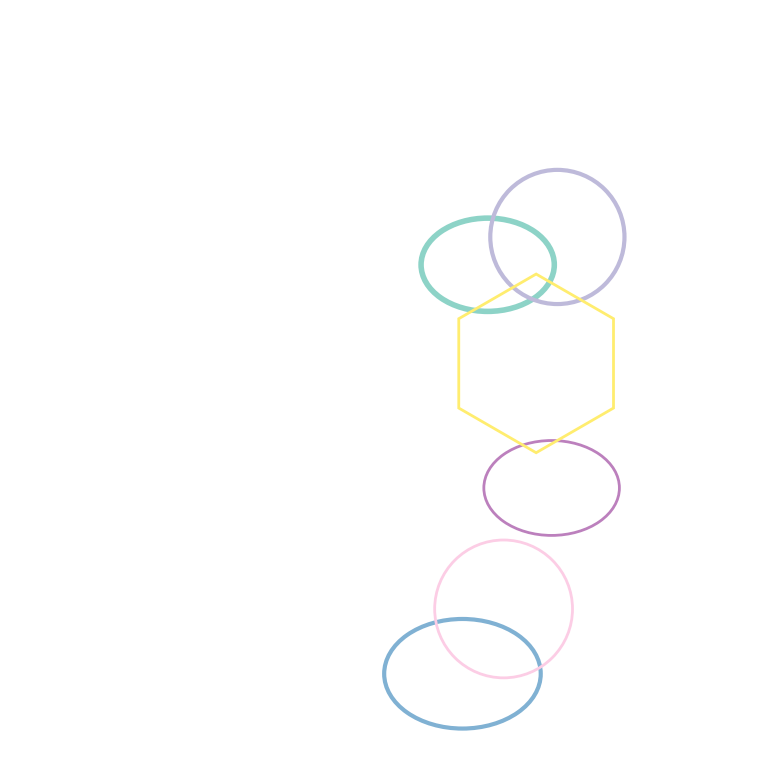[{"shape": "oval", "thickness": 2, "radius": 0.43, "center": [0.633, 0.656]}, {"shape": "circle", "thickness": 1.5, "radius": 0.44, "center": [0.724, 0.692]}, {"shape": "oval", "thickness": 1.5, "radius": 0.51, "center": [0.601, 0.125]}, {"shape": "circle", "thickness": 1, "radius": 0.45, "center": [0.654, 0.209]}, {"shape": "oval", "thickness": 1, "radius": 0.44, "center": [0.716, 0.366]}, {"shape": "hexagon", "thickness": 1, "radius": 0.58, "center": [0.696, 0.528]}]